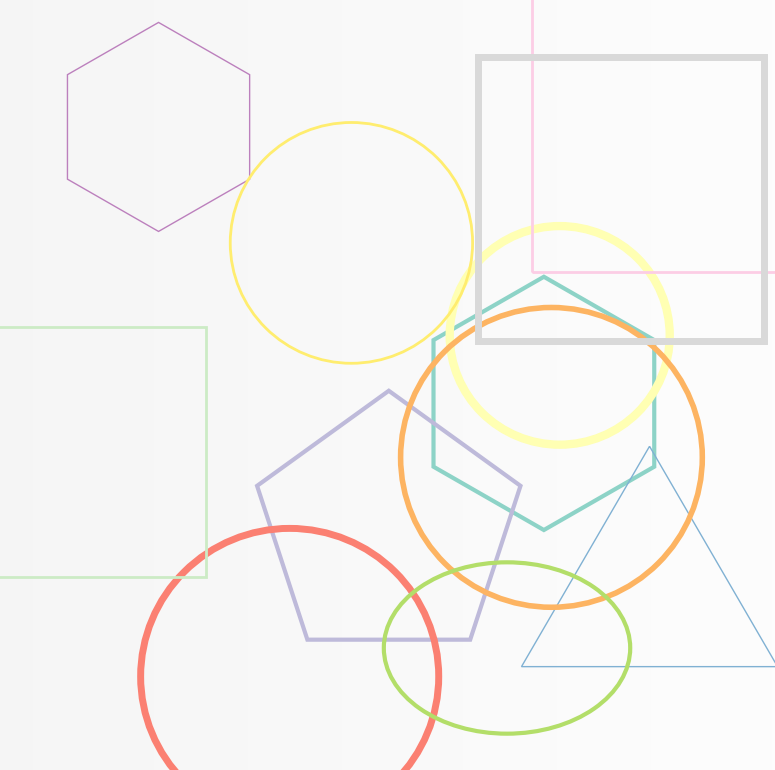[{"shape": "hexagon", "thickness": 1.5, "radius": 0.82, "center": [0.702, 0.476]}, {"shape": "circle", "thickness": 3, "radius": 0.71, "center": [0.722, 0.564]}, {"shape": "pentagon", "thickness": 1.5, "radius": 0.89, "center": [0.502, 0.314]}, {"shape": "circle", "thickness": 2.5, "radius": 0.96, "center": [0.374, 0.121]}, {"shape": "triangle", "thickness": 0.5, "radius": 0.95, "center": [0.838, 0.23]}, {"shape": "circle", "thickness": 2, "radius": 0.97, "center": [0.712, 0.406]}, {"shape": "oval", "thickness": 1.5, "radius": 0.79, "center": [0.654, 0.158]}, {"shape": "square", "thickness": 1, "radius": 0.96, "center": [0.878, 0.838]}, {"shape": "square", "thickness": 2.5, "radius": 0.92, "center": [0.801, 0.742]}, {"shape": "hexagon", "thickness": 0.5, "radius": 0.68, "center": [0.205, 0.835]}, {"shape": "square", "thickness": 1, "radius": 0.81, "center": [0.103, 0.413]}, {"shape": "circle", "thickness": 1, "radius": 0.78, "center": [0.453, 0.685]}]